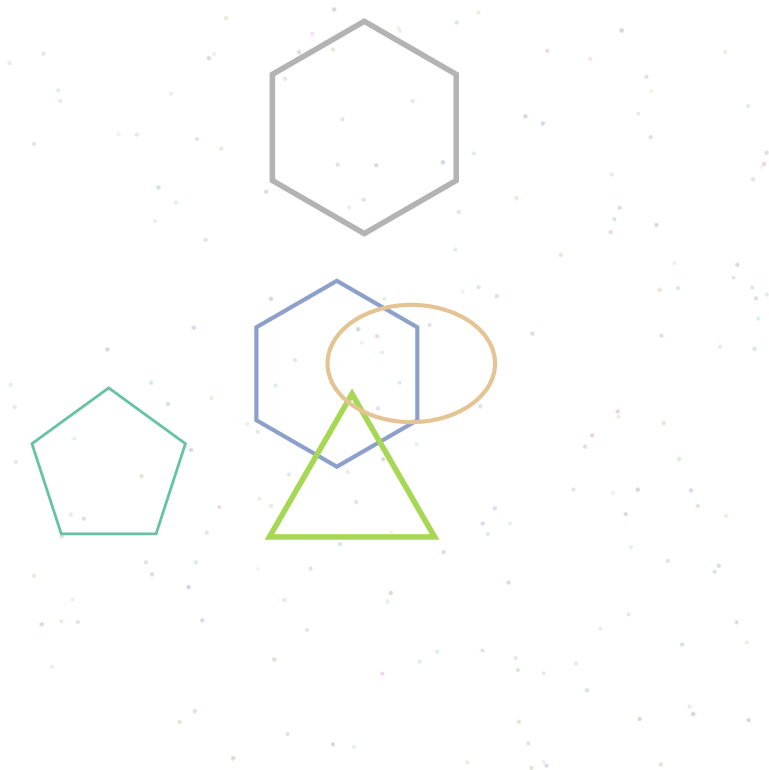[{"shape": "pentagon", "thickness": 1, "radius": 0.52, "center": [0.141, 0.391]}, {"shape": "hexagon", "thickness": 1.5, "radius": 0.6, "center": [0.437, 0.515]}, {"shape": "triangle", "thickness": 2, "radius": 0.62, "center": [0.457, 0.365]}, {"shape": "oval", "thickness": 1.5, "radius": 0.54, "center": [0.534, 0.528]}, {"shape": "hexagon", "thickness": 2, "radius": 0.69, "center": [0.473, 0.834]}]